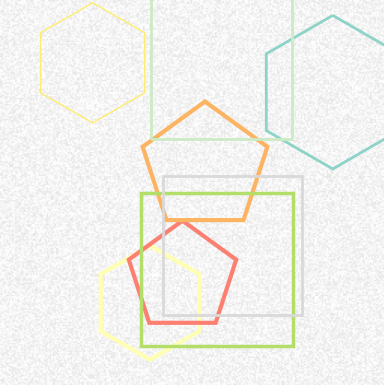[{"shape": "hexagon", "thickness": 2, "radius": 1.0, "center": [0.864, 0.761]}, {"shape": "hexagon", "thickness": 3, "radius": 0.74, "center": [0.39, 0.214]}, {"shape": "pentagon", "thickness": 3, "radius": 0.73, "center": [0.474, 0.28]}, {"shape": "pentagon", "thickness": 3, "radius": 0.85, "center": [0.532, 0.566]}, {"shape": "square", "thickness": 2.5, "radius": 0.99, "center": [0.563, 0.299]}, {"shape": "square", "thickness": 2, "radius": 0.9, "center": [0.605, 0.363]}, {"shape": "square", "thickness": 2, "radius": 0.91, "center": [0.576, 0.823]}, {"shape": "hexagon", "thickness": 1, "radius": 0.78, "center": [0.241, 0.837]}]